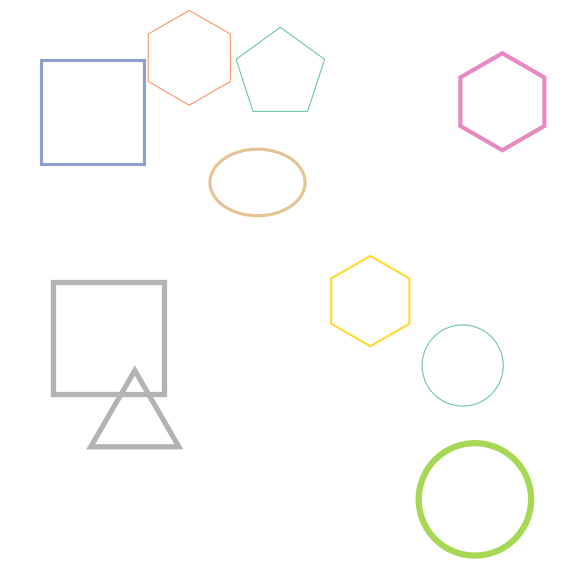[{"shape": "circle", "thickness": 0.5, "radius": 0.35, "center": [0.801, 0.366]}, {"shape": "pentagon", "thickness": 0.5, "radius": 0.4, "center": [0.485, 0.871]}, {"shape": "hexagon", "thickness": 0.5, "radius": 0.41, "center": [0.328, 0.899]}, {"shape": "square", "thickness": 1.5, "radius": 0.45, "center": [0.16, 0.805]}, {"shape": "hexagon", "thickness": 2, "radius": 0.42, "center": [0.87, 0.823]}, {"shape": "circle", "thickness": 3, "radius": 0.49, "center": [0.822, 0.134]}, {"shape": "hexagon", "thickness": 1, "radius": 0.39, "center": [0.641, 0.478]}, {"shape": "oval", "thickness": 1.5, "radius": 0.41, "center": [0.446, 0.683]}, {"shape": "square", "thickness": 2.5, "radius": 0.48, "center": [0.188, 0.414]}, {"shape": "triangle", "thickness": 2.5, "radius": 0.44, "center": [0.233, 0.269]}]